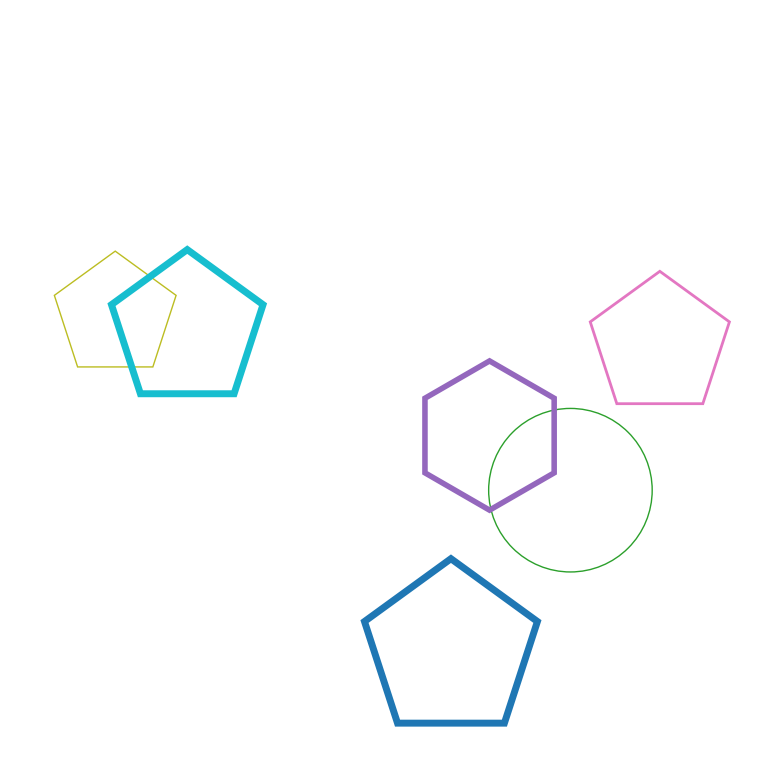[{"shape": "pentagon", "thickness": 2.5, "radius": 0.59, "center": [0.586, 0.156]}, {"shape": "circle", "thickness": 0.5, "radius": 0.53, "center": [0.741, 0.363]}, {"shape": "hexagon", "thickness": 2, "radius": 0.48, "center": [0.636, 0.434]}, {"shape": "pentagon", "thickness": 1, "radius": 0.48, "center": [0.857, 0.553]}, {"shape": "pentagon", "thickness": 0.5, "radius": 0.42, "center": [0.15, 0.591]}, {"shape": "pentagon", "thickness": 2.5, "radius": 0.52, "center": [0.243, 0.572]}]